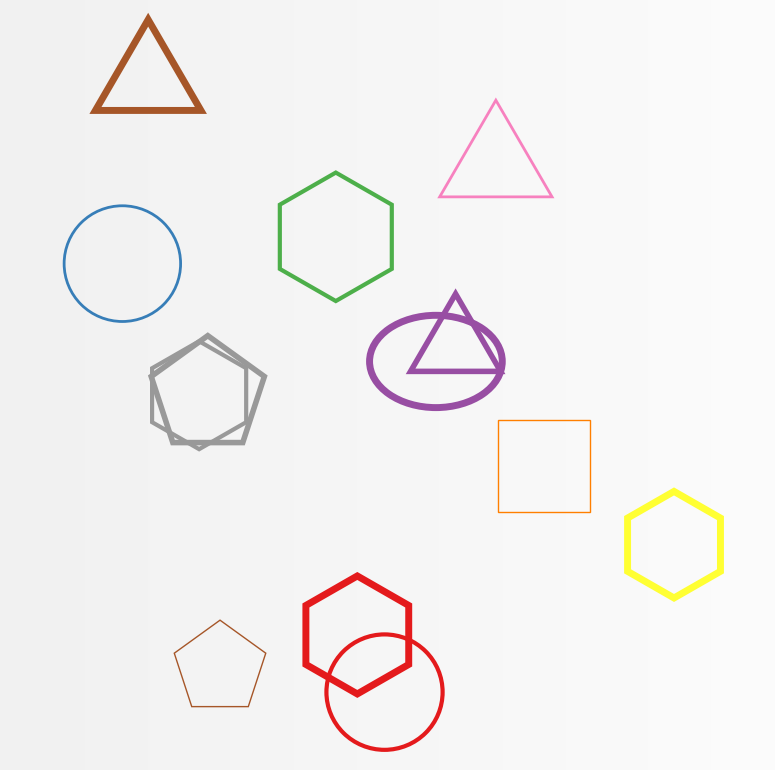[{"shape": "hexagon", "thickness": 2.5, "radius": 0.38, "center": [0.461, 0.175]}, {"shape": "circle", "thickness": 1.5, "radius": 0.37, "center": [0.496, 0.101]}, {"shape": "circle", "thickness": 1, "radius": 0.38, "center": [0.158, 0.658]}, {"shape": "hexagon", "thickness": 1.5, "radius": 0.42, "center": [0.433, 0.692]}, {"shape": "oval", "thickness": 2.5, "radius": 0.43, "center": [0.562, 0.531]}, {"shape": "triangle", "thickness": 2, "radius": 0.34, "center": [0.588, 0.551]}, {"shape": "square", "thickness": 0.5, "radius": 0.3, "center": [0.702, 0.395]}, {"shape": "hexagon", "thickness": 2.5, "radius": 0.35, "center": [0.87, 0.293]}, {"shape": "triangle", "thickness": 2.5, "radius": 0.39, "center": [0.191, 0.896]}, {"shape": "pentagon", "thickness": 0.5, "radius": 0.31, "center": [0.284, 0.133]}, {"shape": "triangle", "thickness": 1, "radius": 0.42, "center": [0.64, 0.786]}, {"shape": "pentagon", "thickness": 2, "radius": 0.38, "center": [0.268, 0.487]}, {"shape": "hexagon", "thickness": 1.5, "radius": 0.35, "center": [0.257, 0.487]}]